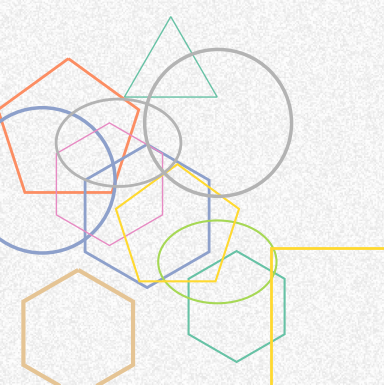[{"shape": "hexagon", "thickness": 1.5, "radius": 0.72, "center": [0.615, 0.204]}, {"shape": "triangle", "thickness": 1, "radius": 0.7, "center": [0.444, 0.818]}, {"shape": "pentagon", "thickness": 2, "radius": 0.96, "center": [0.178, 0.656]}, {"shape": "hexagon", "thickness": 2, "radius": 0.93, "center": [0.382, 0.439]}, {"shape": "circle", "thickness": 2.5, "radius": 0.94, "center": [0.11, 0.532]}, {"shape": "hexagon", "thickness": 1, "radius": 0.8, "center": [0.284, 0.522]}, {"shape": "oval", "thickness": 1.5, "radius": 0.77, "center": [0.565, 0.32]}, {"shape": "square", "thickness": 2, "radius": 0.9, "center": [0.885, 0.176]}, {"shape": "pentagon", "thickness": 1.5, "radius": 0.84, "center": [0.461, 0.405]}, {"shape": "hexagon", "thickness": 3, "radius": 0.82, "center": [0.203, 0.134]}, {"shape": "circle", "thickness": 2.5, "radius": 0.95, "center": [0.567, 0.681]}, {"shape": "oval", "thickness": 2, "radius": 0.81, "center": [0.308, 0.629]}]